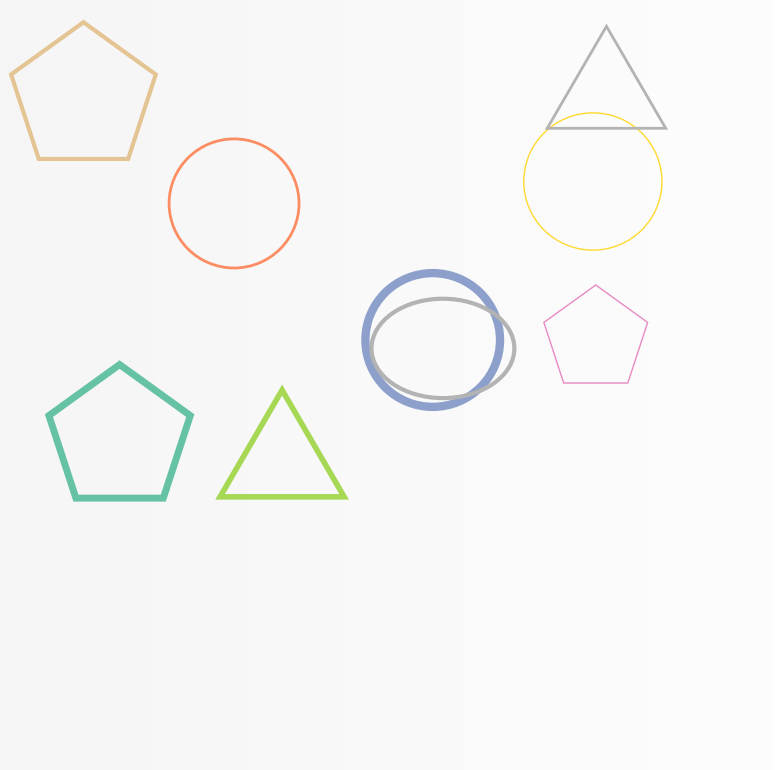[{"shape": "pentagon", "thickness": 2.5, "radius": 0.48, "center": [0.154, 0.431]}, {"shape": "circle", "thickness": 1, "radius": 0.42, "center": [0.302, 0.736]}, {"shape": "circle", "thickness": 3, "radius": 0.43, "center": [0.558, 0.558]}, {"shape": "pentagon", "thickness": 0.5, "radius": 0.35, "center": [0.769, 0.559]}, {"shape": "triangle", "thickness": 2, "radius": 0.46, "center": [0.364, 0.401]}, {"shape": "circle", "thickness": 0.5, "radius": 0.45, "center": [0.765, 0.764]}, {"shape": "pentagon", "thickness": 1.5, "radius": 0.49, "center": [0.108, 0.873]}, {"shape": "oval", "thickness": 1.5, "radius": 0.46, "center": [0.572, 0.548]}, {"shape": "triangle", "thickness": 1, "radius": 0.44, "center": [0.783, 0.878]}]